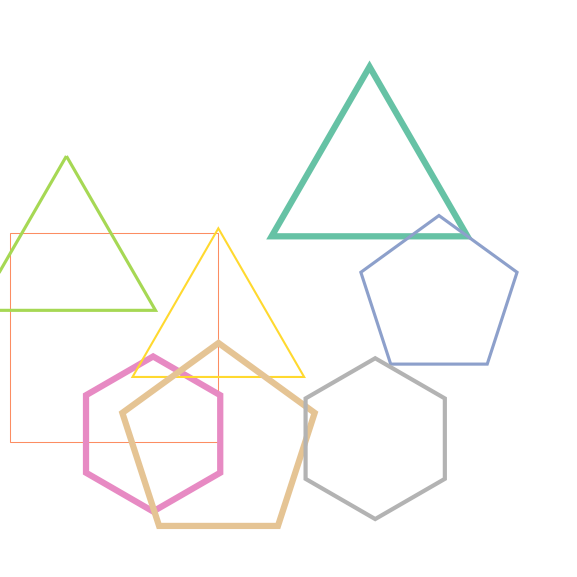[{"shape": "triangle", "thickness": 3, "radius": 0.98, "center": [0.64, 0.688]}, {"shape": "square", "thickness": 0.5, "radius": 0.9, "center": [0.197, 0.415]}, {"shape": "pentagon", "thickness": 1.5, "radius": 0.71, "center": [0.76, 0.484]}, {"shape": "hexagon", "thickness": 3, "radius": 0.67, "center": [0.265, 0.248]}, {"shape": "triangle", "thickness": 1.5, "radius": 0.89, "center": [0.115, 0.551]}, {"shape": "triangle", "thickness": 1, "radius": 0.86, "center": [0.378, 0.432]}, {"shape": "pentagon", "thickness": 3, "radius": 0.88, "center": [0.378, 0.23]}, {"shape": "hexagon", "thickness": 2, "radius": 0.7, "center": [0.65, 0.24]}]